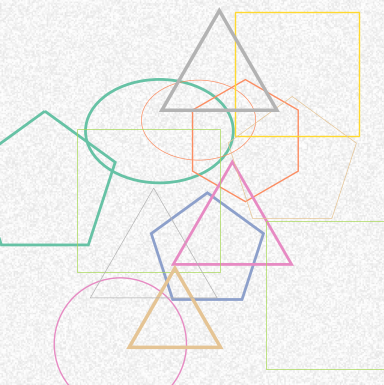[{"shape": "pentagon", "thickness": 2, "radius": 0.96, "center": [0.117, 0.519]}, {"shape": "oval", "thickness": 2, "radius": 0.96, "center": [0.414, 0.659]}, {"shape": "oval", "thickness": 0.5, "radius": 0.74, "center": [0.516, 0.688]}, {"shape": "hexagon", "thickness": 1, "radius": 0.79, "center": [0.637, 0.635]}, {"shape": "pentagon", "thickness": 2, "radius": 0.77, "center": [0.539, 0.346]}, {"shape": "triangle", "thickness": 2, "radius": 0.89, "center": [0.604, 0.402]}, {"shape": "circle", "thickness": 1, "radius": 0.86, "center": [0.313, 0.107]}, {"shape": "square", "thickness": 0.5, "radius": 0.93, "center": [0.386, 0.48]}, {"shape": "square", "thickness": 0.5, "radius": 0.96, "center": [0.883, 0.235]}, {"shape": "square", "thickness": 1, "radius": 0.8, "center": [0.772, 0.809]}, {"shape": "pentagon", "thickness": 0.5, "radius": 0.88, "center": [0.759, 0.574]}, {"shape": "triangle", "thickness": 2.5, "radius": 0.69, "center": [0.454, 0.166]}, {"shape": "triangle", "thickness": 0.5, "radius": 0.95, "center": [0.399, 0.321]}, {"shape": "triangle", "thickness": 2.5, "radius": 0.86, "center": [0.57, 0.8]}]